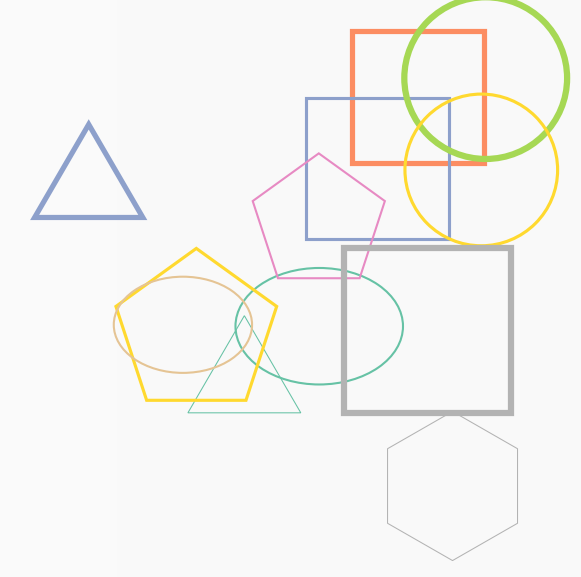[{"shape": "triangle", "thickness": 0.5, "radius": 0.56, "center": [0.42, 0.34]}, {"shape": "oval", "thickness": 1, "radius": 0.72, "center": [0.549, 0.434]}, {"shape": "square", "thickness": 2.5, "radius": 0.57, "center": [0.719, 0.831]}, {"shape": "triangle", "thickness": 2.5, "radius": 0.54, "center": [0.153, 0.676]}, {"shape": "square", "thickness": 1.5, "radius": 0.61, "center": [0.65, 0.708]}, {"shape": "pentagon", "thickness": 1, "radius": 0.6, "center": [0.548, 0.614]}, {"shape": "circle", "thickness": 3, "radius": 0.7, "center": [0.836, 0.864]}, {"shape": "circle", "thickness": 1.5, "radius": 0.66, "center": [0.828, 0.705]}, {"shape": "pentagon", "thickness": 1.5, "radius": 0.73, "center": [0.338, 0.424]}, {"shape": "oval", "thickness": 1, "radius": 0.59, "center": [0.315, 0.437]}, {"shape": "square", "thickness": 3, "radius": 0.71, "center": [0.736, 0.427]}, {"shape": "hexagon", "thickness": 0.5, "radius": 0.65, "center": [0.779, 0.158]}]